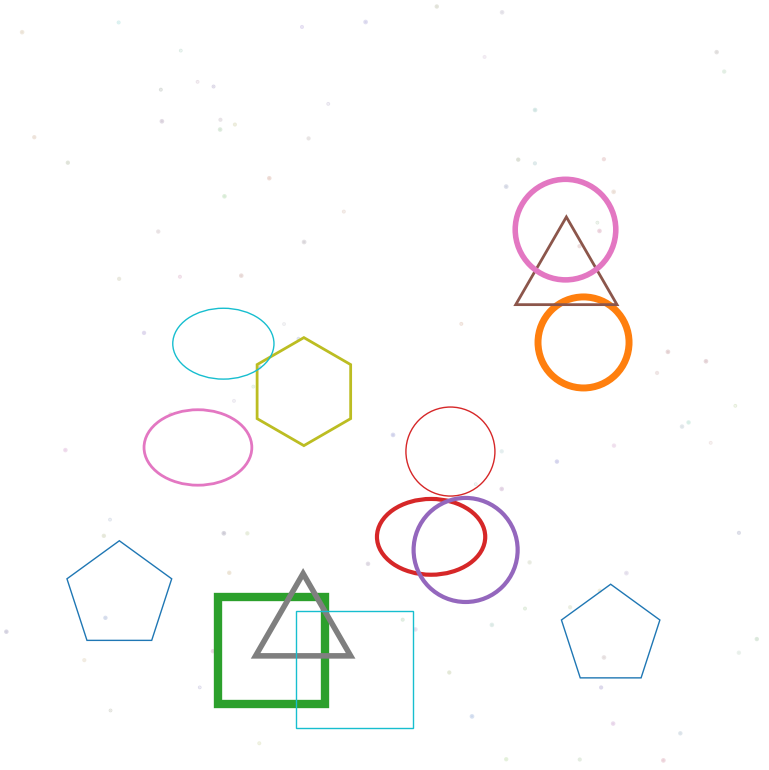[{"shape": "pentagon", "thickness": 0.5, "radius": 0.34, "center": [0.793, 0.174]}, {"shape": "pentagon", "thickness": 0.5, "radius": 0.36, "center": [0.155, 0.226]}, {"shape": "circle", "thickness": 2.5, "radius": 0.3, "center": [0.758, 0.555]}, {"shape": "square", "thickness": 3, "radius": 0.35, "center": [0.353, 0.155]}, {"shape": "oval", "thickness": 1.5, "radius": 0.35, "center": [0.56, 0.303]}, {"shape": "circle", "thickness": 0.5, "radius": 0.29, "center": [0.585, 0.414]}, {"shape": "circle", "thickness": 1.5, "radius": 0.34, "center": [0.605, 0.286]}, {"shape": "triangle", "thickness": 1, "radius": 0.38, "center": [0.736, 0.642]}, {"shape": "oval", "thickness": 1, "radius": 0.35, "center": [0.257, 0.419]}, {"shape": "circle", "thickness": 2, "radius": 0.33, "center": [0.734, 0.702]}, {"shape": "triangle", "thickness": 2, "radius": 0.36, "center": [0.394, 0.184]}, {"shape": "hexagon", "thickness": 1, "radius": 0.35, "center": [0.395, 0.491]}, {"shape": "oval", "thickness": 0.5, "radius": 0.33, "center": [0.29, 0.554]}, {"shape": "square", "thickness": 0.5, "radius": 0.38, "center": [0.46, 0.13]}]